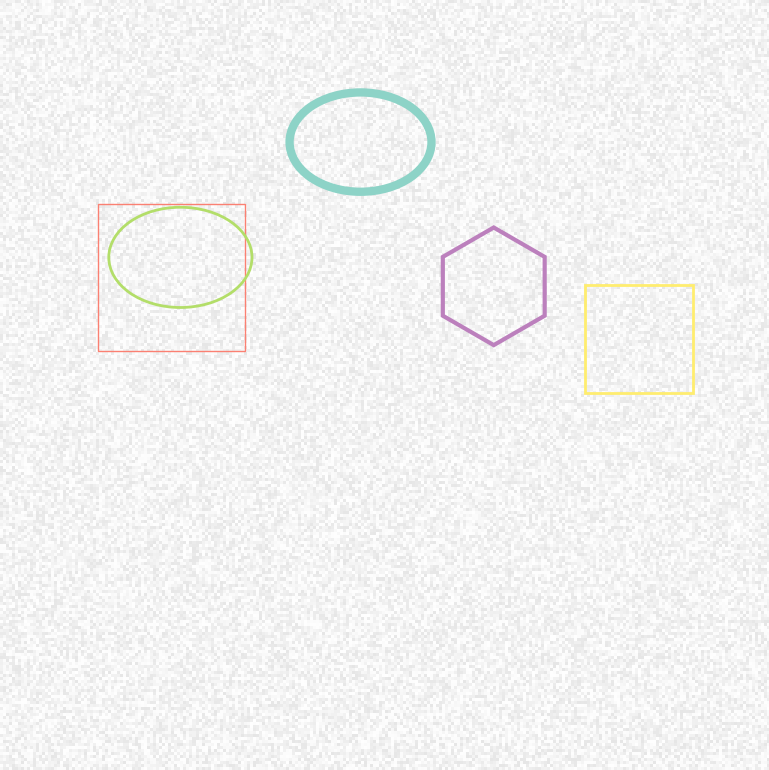[{"shape": "oval", "thickness": 3, "radius": 0.46, "center": [0.468, 0.815]}, {"shape": "square", "thickness": 0.5, "radius": 0.48, "center": [0.223, 0.639]}, {"shape": "oval", "thickness": 1, "radius": 0.46, "center": [0.234, 0.666]}, {"shape": "hexagon", "thickness": 1.5, "radius": 0.38, "center": [0.641, 0.628]}, {"shape": "square", "thickness": 1, "radius": 0.35, "center": [0.83, 0.56]}]